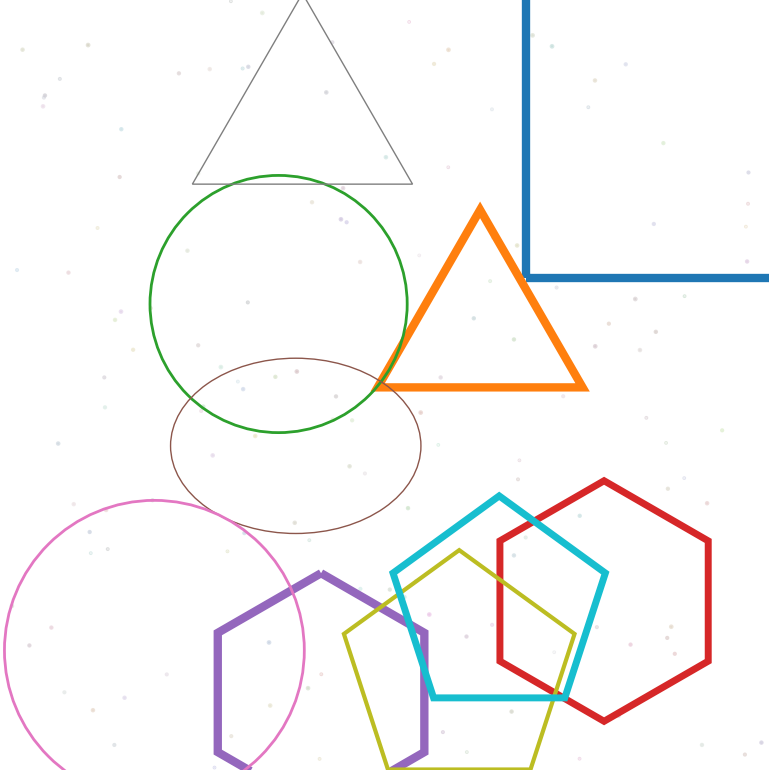[{"shape": "square", "thickness": 3, "radius": 0.93, "center": [0.87, 0.826]}, {"shape": "triangle", "thickness": 3, "radius": 0.77, "center": [0.624, 0.574]}, {"shape": "circle", "thickness": 1, "radius": 0.84, "center": [0.362, 0.605]}, {"shape": "hexagon", "thickness": 2.5, "radius": 0.78, "center": [0.785, 0.219]}, {"shape": "hexagon", "thickness": 3, "radius": 0.77, "center": [0.417, 0.101]}, {"shape": "oval", "thickness": 0.5, "radius": 0.81, "center": [0.384, 0.421]}, {"shape": "circle", "thickness": 1, "radius": 0.97, "center": [0.201, 0.155]}, {"shape": "triangle", "thickness": 0.5, "radius": 0.83, "center": [0.393, 0.843]}, {"shape": "pentagon", "thickness": 1.5, "radius": 0.79, "center": [0.596, 0.128]}, {"shape": "pentagon", "thickness": 2.5, "radius": 0.72, "center": [0.648, 0.211]}]